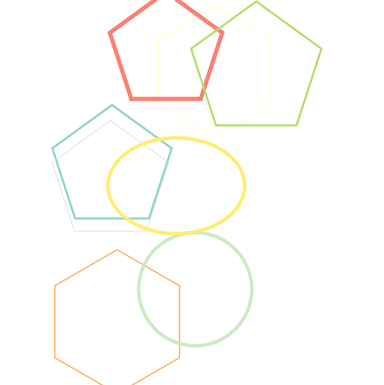[{"shape": "pentagon", "thickness": 1.5, "radius": 0.82, "center": [0.291, 0.564]}, {"shape": "hexagon", "thickness": 0.5, "radius": 0.84, "center": [0.558, 0.815]}, {"shape": "pentagon", "thickness": 3, "radius": 0.77, "center": [0.431, 0.867]}, {"shape": "hexagon", "thickness": 1, "radius": 0.94, "center": [0.304, 0.164]}, {"shape": "pentagon", "thickness": 1.5, "radius": 0.89, "center": [0.666, 0.818]}, {"shape": "pentagon", "thickness": 0.5, "radius": 0.79, "center": [0.287, 0.528]}, {"shape": "circle", "thickness": 2.5, "radius": 0.73, "center": [0.507, 0.249]}, {"shape": "oval", "thickness": 2.5, "radius": 0.89, "center": [0.458, 0.518]}]